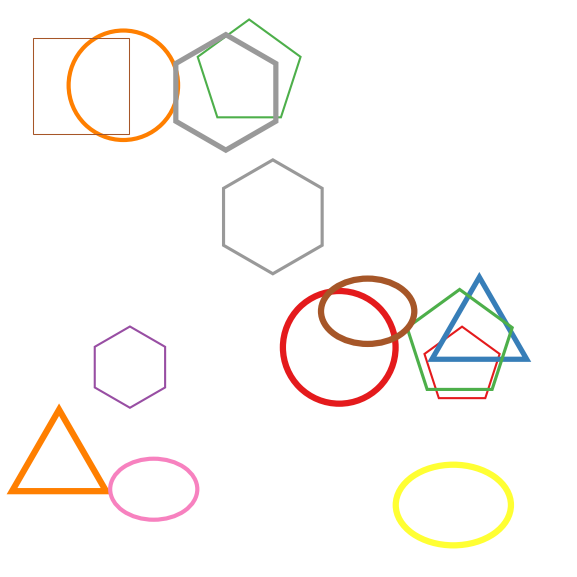[{"shape": "circle", "thickness": 3, "radius": 0.49, "center": [0.587, 0.398]}, {"shape": "pentagon", "thickness": 1, "radius": 0.34, "center": [0.8, 0.365]}, {"shape": "triangle", "thickness": 2.5, "radius": 0.47, "center": [0.83, 0.424]}, {"shape": "pentagon", "thickness": 1.5, "radius": 0.48, "center": [0.796, 0.402]}, {"shape": "pentagon", "thickness": 1, "radius": 0.47, "center": [0.431, 0.872]}, {"shape": "hexagon", "thickness": 1, "radius": 0.35, "center": [0.225, 0.363]}, {"shape": "triangle", "thickness": 3, "radius": 0.47, "center": [0.102, 0.196]}, {"shape": "circle", "thickness": 2, "radius": 0.47, "center": [0.214, 0.851]}, {"shape": "oval", "thickness": 3, "radius": 0.5, "center": [0.785, 0.125]}, {"shape": "oval", "thickness": 3, "radius": 0.4, "center": [0.637, 0.46]}, {"shape": "square", "thickness": 0.5, "radius": 0.41, "center": [0.14, 0.851]}, {"shape": "oval", "thickness": 2, "radius": 0.38, "center": [0.266, 0.152]}, {"shape": "hexagon", "thickness": 1.5, "radius": 0.49, "center": [0.472, 0.624]}, {"shape": "hexagon", "thickness": 2.5, "radius": 0.5, "center": [0.391, 0.839]}]